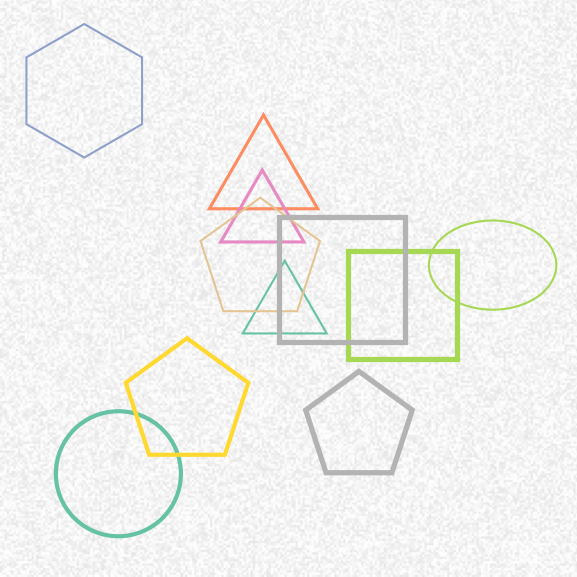[{"shape": "triangle", "thickness": 1, "radius": 0.42, "center": [0.493, 0.464]}, {"shape": "circle", "thickness": 2, "radius": 0.54, "center": [0.205, 0.179]}, {"shape": "triangle", "thickness": 1.5, "radius": 0.54, "center": [0.456, 0.692]}, {"shape": "hexagon", "thickness": 1, "radius": 0.58, "center": [0.146, 0.842]}, {"shape": "triangle", "thickness": 1.5, "radius": 0.42, "center": [0.454, 0.622]}, {"shape": "square", "thickness": 2.5, "radius": 0.47, "center": [0.697, 0.471]}, {"shape": "oval", "thickness": 1, "radius": 0.55, "center": [0.853, 0.54]}, {"shape": "pentagon", "thickness": 2, "radius": 0.56, "center": [0.324, 0.302]}, {"shape": "pentagon", "thickness": 1, "radius": 0.54, "center": [0.451, 0.548]}, {"shape": "square", "thickness": 2.5, "radius": 0.54, "center": [0.592, 0.515]}, {"shape": "pentagon", "thickness": 2.5, "radius": 0.49, "center": [0.622, 0.259]}]